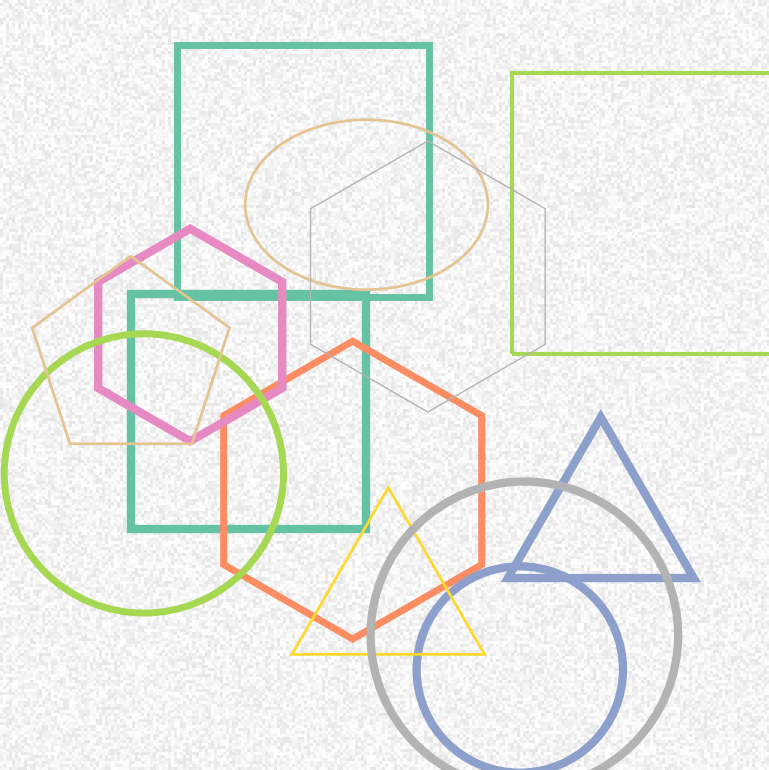[{"shape": "square", "thickness": 3, "radius": 0.76, "center": [0.323, 0.466]}, {"shape": "square", "thickness": 2.5, "radius": 0.82, "center": [0.394, 0.778]}, {"shape": "hexagon", "thickness": 2.5, "radius": 0.97, "center": [0.458, 0.363]}, {"shape": "circle", "thickness": 3, "radius": 0.67, "center": [0.675, 0.13]}, {"shape": "triangle", "thickness": 3, "radius": 0.7, "center": [0.78, 0.319]}, {"shape": "hexagon", "thickness": 3, "radius": 0.69, "center": [0.247, 0.565]}, {"shape": "square", "thickness": 1.5, "radius": 0.91, "center": [0.847, 0.723]}, {"shape": "circle", "thickness": 2.5, "radius": 0.91, "center": [0.187, 0.385]}, {"shape": "triangle", "thickness": 1, "radius": 0.72, "center": [0.504, 0.222]}, {"shape": "pentagon", "thickness": 1, "radius": 0.67, "center": [0.17, 0.533]}, {"shape": "oval", "thickness": 1, "radius": 0.79, "center": [0.476, 0.734]}, {"shape": "hexagon", "thickness": 0.5, "radius": 0.88, "center": [0.556, 0.641]}, {"shape": "circle", "thickness": 3, "radius": 1.0, "center": [0.681, 0.175]}]